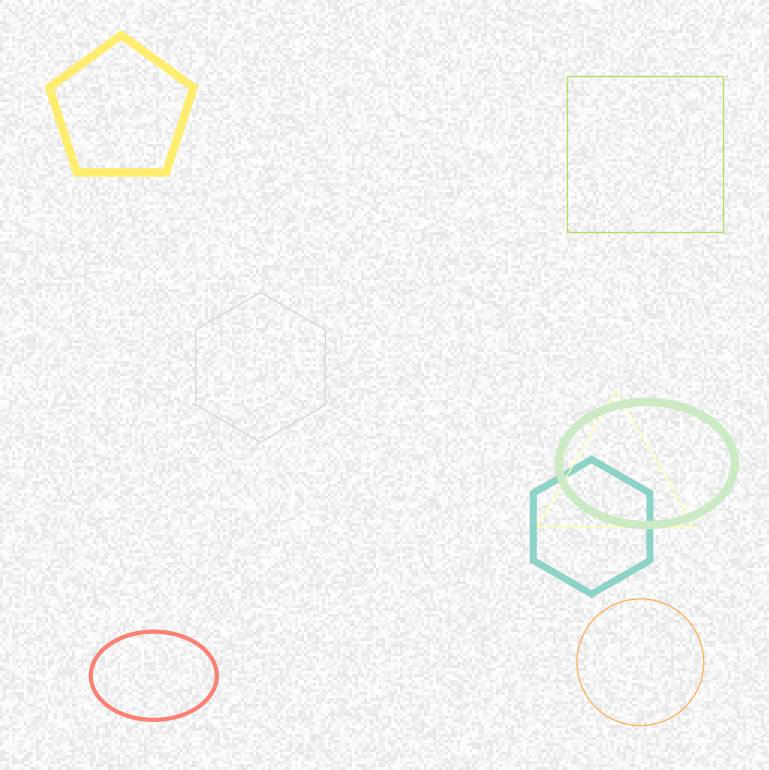[{"shape": "hexagon", "thickness": 2.5, "radius": 0.44, "center": [0.768, 0.316]}, {"shape": "triangle", "thickness": 0.5, "radius": 0.59, "center": [0.8, 0.374]}, {"shape": "oval", "thickness": 1.5, "radius": 0.41, "center": [0.2, 0.122]}, {"shape": "circle", "thickness": 0.5, "radius": 0.41, "center": [0.832, 0.14]}, {"shape": "square", "thickness": 0.5, "radius": 0.51, "center": [0.838, 0.8]}, {"shape": "hexagon", "thickness": 0.5, "radius": 0.49, "center": [0.338, 0.523]}, {"shape": "oval", "thickness": 3, "radius": 0.57, "center": [0.84, 0.398]}, {"shape": "pentagon", "thickness": 3, "radius": 0.49, "center": [0.158, 0.856]}]